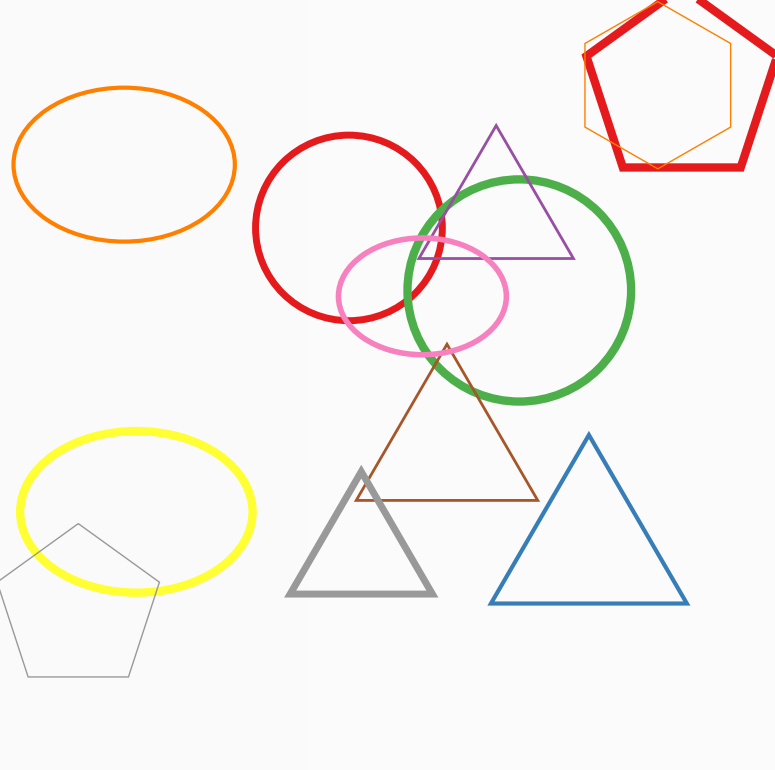[{"shape": "circle", "thickness": 2.5, "radius": 0.6, "center": [0.45, 0.704]}, {"shape": "pentagon", "thickness": 3, "radius": 0.65, "center": [0.88, 0.887]}, {"shape": "triangle", "thickness": 1.5, "radius": 0.73, "center": [0.76, 0.289]}, {"shape": "circle", "thickness": 3, "radius": 0.72, "center": [0.67, 0.623]}, {"shape": "triangle", "thickness": 1, "radius": 0.58, "center": [0.64, 0.722]}, {"shape": "oval", "thickness": 1.5, "radius": 0.71, "center": [0.16, 0.786]}, {"shape": "hexagon", "thickness": 0.5, "radius": 0.54, "center": [0.849, 0.889]}, {"shape": "oval", "thickness": 3, "radius": 0.75, "center": [0.176, 0.335]}, {"shape": "triangle", "thickness": 1, "radius": 0.68, "center": [0.577, 0.418]}, {"shape": "oval", "thickness": 2, "radius": 0.54, "center": [0.545, 0.615]}, {"shape": "pentagon", "thickness": 0.5, "radius": 0.55, "center": [0.101, 0.21]}, {"shape": "triangle", "thickness": 2.5, "radius": 0.53, "center": [0.466, 0.281]}]